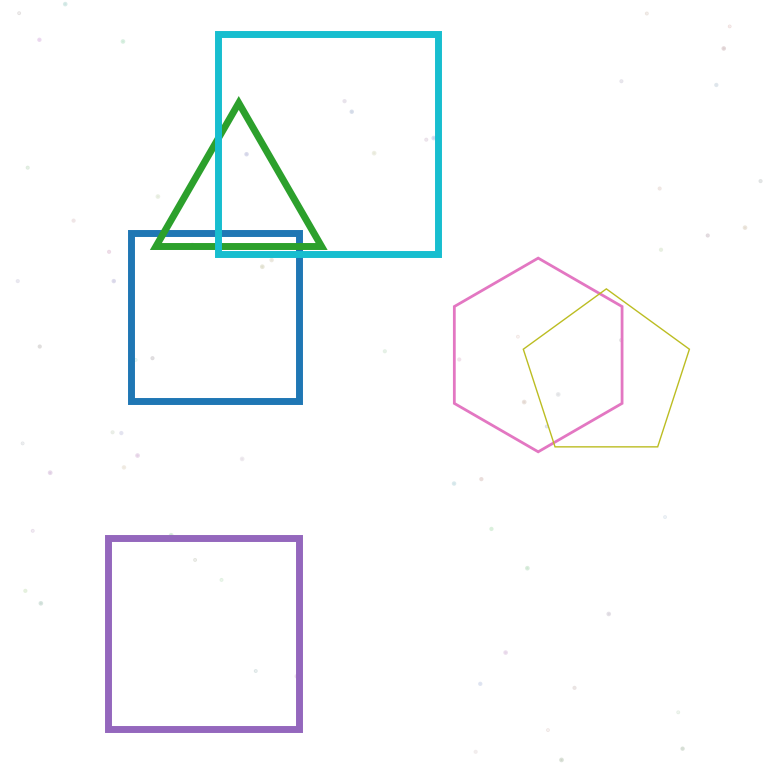[{"shape": "square", "thickness": 2.5, "radius": 0.54, "center": [0.279, 0.588]}, {"shape": "triangle", "thickness": 2.5, "radius": 0.62, "center": [0.31, 0.742]}, {"shape": "square", "thickness": 2.5, "radius": 0.62, "center": [0.264, 0.177]}, {"shape": "hexagon", "thickness": 1, "radius": 0.63, "center": [0.699, 0.539]}, {"shape": "pentagon", "thickness": 0.5, "radius": 0.57, "center": [0.787, 0.511]}, {"shape": "square", "thickness": 2.5, "radius": 0.71, "center": [0.426, 0.813]}]